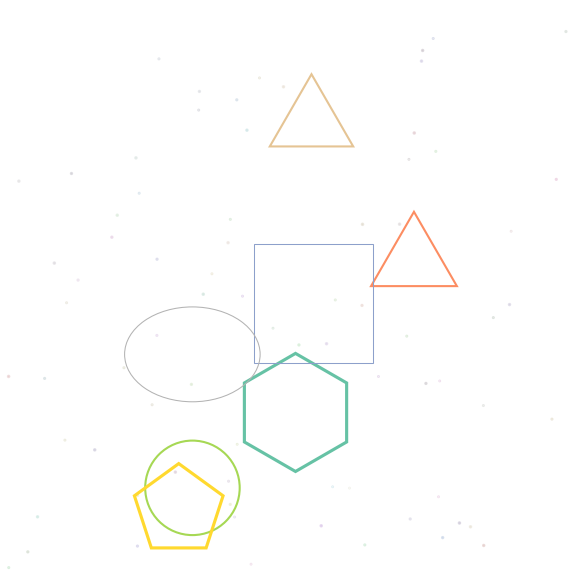[{"shape": "hexagon", "thickness": 1.5, "radius": 0.51, "center": [0.512, 0.285]}, {"shape": "triangle", "thickness": 1, "radius": 0.43, "center": [0.717, 0.547]}, {"shape": "square", "thickness": 0.5, "radius": 0.52, "center": [0.542, 0.473]}, {"shape": "circle", "thickness": 1, "radius": 0.41, "center": [0.333, 0.154]}, {"shape": "pentagon", "thickness": 1.5, "radius": 0.4, "center": [0.31, 0.116]}, {"shape": "triangle", "thickness": 1, "radius": 0.42, "center": [0.539, 0.787]}, {"shape": "oval", "thickness": 0.5, "radius": 0.59, "center": [0.333, 0.386]}]